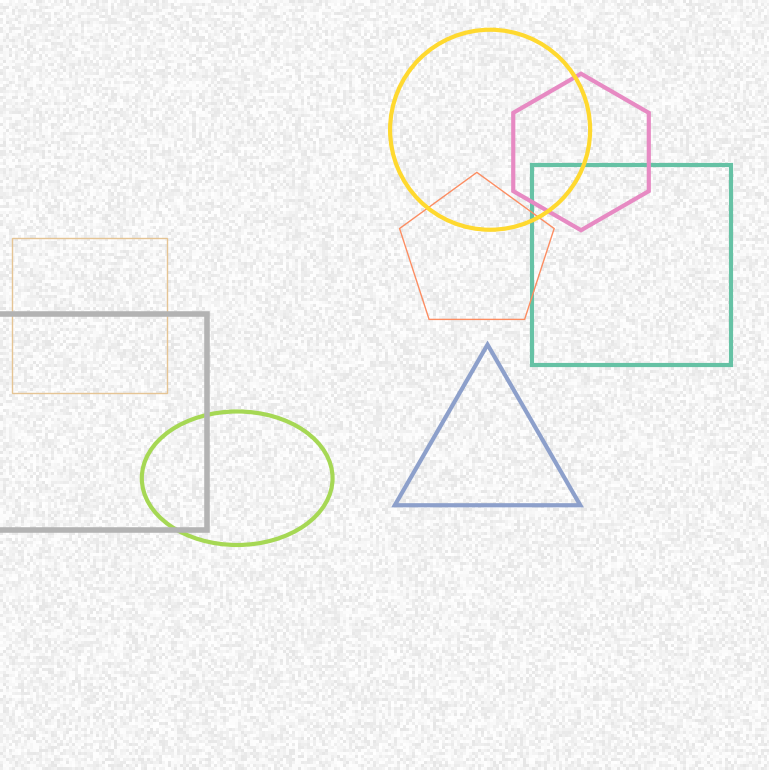[{"shape": "square", "thickness": 1.5, "radius": 0.65, "center": [0.82, 0.656]}, {"shape": "pentagon", "thickness": 0.5, "radius": 0.53, "center": [0.619, 0.671]}, {"shape": "triangle", "thickness": 1.5, "radius": 0.7, "center": [0.633, 0.413]}, {"shape": "hexagon", "thickness": 1.5, "radius": 0.51, "center": [0.755, 0.803]}, {"shape": "oval", "thickness": 1.5, "radius": 0.62, "center": [0.308, 0.379]}, {"shape": "circle", "thickness": 1.5, "radius": 0.65, "center": [0.636, 0.831]}, {"shape": "square", "thickness": 0.5, "radius": 0.5, "center": [0.117, 0.59]}, {"shape": "square", "thickness": 2, "radius": 0.7, "center": [0.129, 0.452]}]